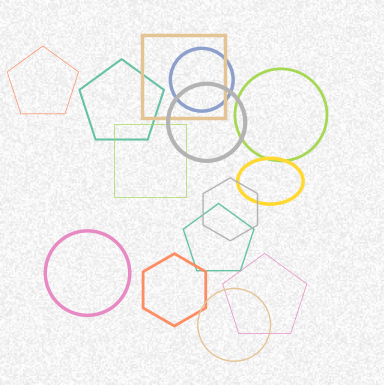[{"shape": "pentagon", "thickness": 1.5, "radius": 0.58, "center": [0.316, 0.731]}, {"shape": "pentagon", "thickness": 1, "radius": 0.48, "center": [0.568, 0.375]}, {"shape": "pentagon", "thickness": 0.5, "radius": 0.49, "center": [0.111, 0.783]}, {"shape": "hexagon", "thickness": 2, "radius": 0.47, "center": [0.453, 0.247]}, {"shape": "circle", "thickness": 2.5, "radius": 0.41, "center": [0.524, 0.793]}, {"shape": "circle", "thickness": 2.5, "radius": 0.55, "center": [0.227, 0.291]}, {"shape": "pentagon", "thickness": 0.5, "radius": 0.57, "center": [0.688, 0.227]}, {"shape": "circle", "thickness": 2, "radius": 0.6, "center": [0.73, 0.702]}, {"shape": "square", "thickness": 0.5, "radius": 0.47, "center": [0.389, 0.584]}, {"shape": "oval", "thickness": 2.5, "radius": 0.43, "center": [0.702, 0.529]}, {"shape": "square", "thickness": 2.5, "radius": 0.54, "center": [0.478, 0.802]}, {"shape": "circle", "thickness": 1, "radius": 0.47, "center": [0.608, 0.156]}, {"shape": "circle", "thickness": 3, "radius": 0.5, "center": [0.537, 0.682]}, {"shape": "hexagon", "thickness": 1, "radius": 0.41, "center": [0.598, 0.456]}]